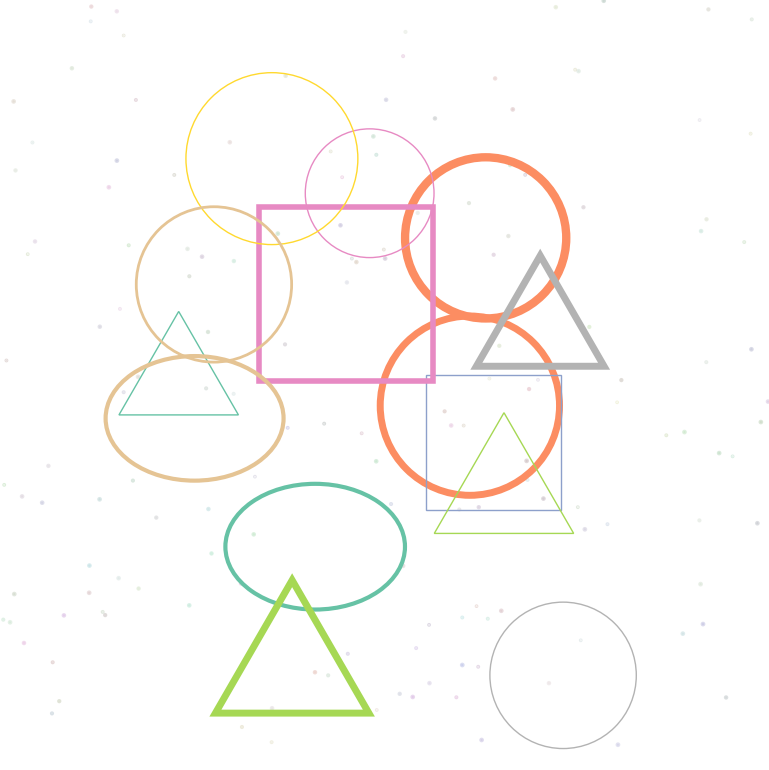[{"shape": "triangle", "thickness": 0.5, "radius": 0.45, "center": [0.232, 0.506]}, {"shape": "oval", "thickness": 1.5, "radius": 0.58, "center": [0.409, 0.29]}, {"shape": "circle", "thickness": 3, "radius": 0.52, "center": [0.631, 0.691]}, {"shape": "circle", "thickness": 2.5, "radius": 0.58, "center": [0.61, 0.473]}, {"shape": "square", "thickness": 0.5, "radius": 0.44, "center": [0.641, 0.425]}, {"shape": "circle", "thickness": 0.5, "radius": 0.42, "center": [0.48, 0.749]}, {"shape": "square", "thickness": 2, "radius": 0.57, "center": [0.45, 0.618]}, {"shape": "triangle", "thickness": 2.5, "radius": 0.58, "center": [0.379, 0.131]}, {"shape": "triangle", "thickness": 0.5, "radius": 0.52, "center": [0.655, 0.36]}, {"shape": "circle", "thickness": 0.5, "radius": 0.56, "center": [0.353, 0.794]}, {"shape": "oval", "thickness": 1.5, "radius": 0.58, "center": [0.253, 0.457]}, {"shape": "circle", "thickness": 1, "radius": 0.5, "center": [0.278, 0.631]}, {"shape": "circle", "thickness": 0.5, "radius": 0.48, "center": [0.731, 0.123]}, {"shape": "triangle", "thickness": 2.5, "radius": 0.48, "center": [0.702, 0.572]}]